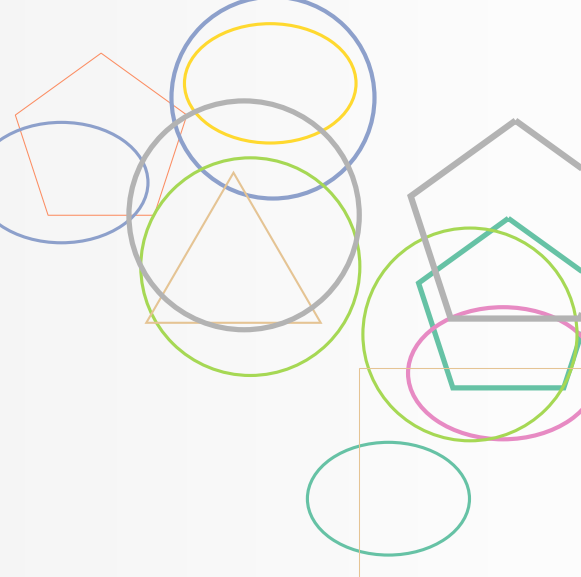[{"shape": "oval", "thickness": 1.5, "radius": 0.7, "center": [0.668, 0.136]}, {"shape": "pentagon", "thickness": 2.5, "radius": 0.81, "center": [0.875, 0.459]}, {"shape": "pentagon", "thickness": 0.5, "radius": 0.78, "center": [0.174, 0.752]}, {"shape": "oval", "thickness": 1.5, "radius": 0.74, "center": [0.106, 0.683]}, {"shape": "circle", "thickness": 2, "radius": 0.87, "center": [0.47, 0.83]}, {"shape": "oval", "thickness": 2, "radius": 0.82, "center": [0.865, 0.353]}, {"shape": "circle", "thickness": 1.5, "radius": 0.94, "center": [0.431, 0.537]}, {"shape": "circle", "thickness": 1.5, "radius": 0.92, "center": [0.809, 0.42]}, {"shape": "oval", "thickness": 1.5, "radius": 0.74, "center": [0.465, 0.855]}, {"shape": "triangle", "thickness": 1, "radius": 0.87, "center": [0.402, 0.527]}, {"shape": "square", "thickness": 0.5, "radius": 0.98, "center": [0.815, 0.166]}, {"shape": "circle", "thickness": 2.5, "radius": 0.99, "center": [0.42, 0.626]}, {"shape": "pentagon", "thickness": 3, "radius": 0.95, "center": [0.887, 0.601]}]